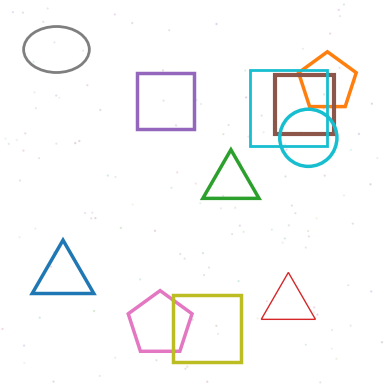[{"shape": "triangle", "thickness": 2.5, "radius": 0.46, "center": [0.164, 0.284]}, {"shape": "pentagon", "thickness": 2.5, "radius": 0.39, "center": [0.85, 0.787]}, {"shape": "triangle", "thickness": 2.5, "radius": 0.42, "center": [0.6, 0.527]}, {"shape": "triangle", "thickness": 1, "radius": 0.41, "center": [0.749, 0.211]}, {"shape": "square", "thickness": 2.5, "radius": 0.37, "center": [0.43, 0.739]}, {"shape": "square", "thickness": 3, "radius": 0.38, "center": [0.791, 0.729]}, {"shape": "pentagon", "thickness": 2.5, "radius": 0.44, "center": [0.416, 0.158]}, {"shape": "oval", "thickness": 2, "radius": 0.43, "center": [0.147, 0.871]}, {"shape": "square", "thickness": 2.5, "radius": 0.44, "center": [0.537, 0.146]}, {"shape": "circle", "thickness": 2.5, "radius": 0.37, "center": [0.801, 0.642]}, {"shape": "square", "thickness": 2, "radius": 0.5, "center": [0.75, 0.719]}]